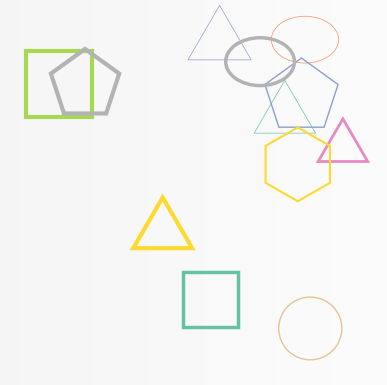[{"shape": "square", "thickness": 2.5, "radius": 0.36, "center": [0.544, 0.222]}, {"shape": "triangle", "thickness": 0.5, "radius": 0.46, "center": [0.735, 0.7]}, {"shape": "oval", "thickness": 0.5, "radius": 0.43, "center": [0.787, 0.897]}, {"shape": "triangle", "thickness": 0.5, "radius": 0.47, "center": [0.567, 0.892]}, {"shape": "pentagon", "thickness": 1, "radius": 0.5, "center": [0.778, 0.75]}, {"shape": "triangle", "thickness": 2, "radius": 0.37, "center": [0.885, 0.617]}, {"shape": "square", "thickness": 3, "radius": 0.42, "center": [0.152, 0.782]}, {"shape": "triangle", "thickness": 3, "radius": 0.44, "center": [0.42, 0.399]}, {"shape": "hexagon", "thickness": 1.5, "radius": 0.48, "center": [0.768, 0.573]}, {"shape": "circle", "thickness": 1, "radius": 0.41, "center": [0.801, 0.147]}, {"shape": "pentagon", "thickness": 3, "radius": 0.46, "center": [0.22, 0.78]}, {"shape": "oval", "thickness": 2.5, "radius": 0.44, "center": [0.671, 0.84]}]